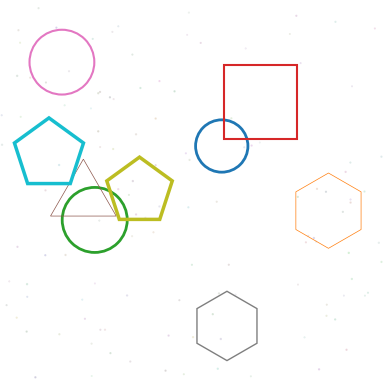[{"shape": "circle", "thickness": 2, "radius": 0.34, "center": [0.576, 0.621]}, {"shape": "hexagon", "thickness": 0.5, "radius": 0.49, "center": [0.853, 0.453]}, {"shape": "circle", "thickness": 2, "radius": 0.42, "center": [0.246, 0.429]}, {"shape": "square", "thickness": 1.5, "radius": 0.48, "center": [0.676, 0.735]}, {"shape": "triangle", "thickness": 0.5, "radius": 0.49, "center": [0.217, 0.488]}, {"shape": "circle", "thickness": 1.5, "radius": 0.42, "center": [0.161, 0.839]}, {"shape": "hexagon", "thickness": 1, "radius": 0.45, "center": [0.59, 0.153]}, {"shape": "pentagon", "thickness": 2.5, "radius": 0.45, "center": [0.362, 0.502]}, {"shape": "pentagon", "thickness": 2.5, "radius": 0.47, "center": [0.127, 0.599]}]